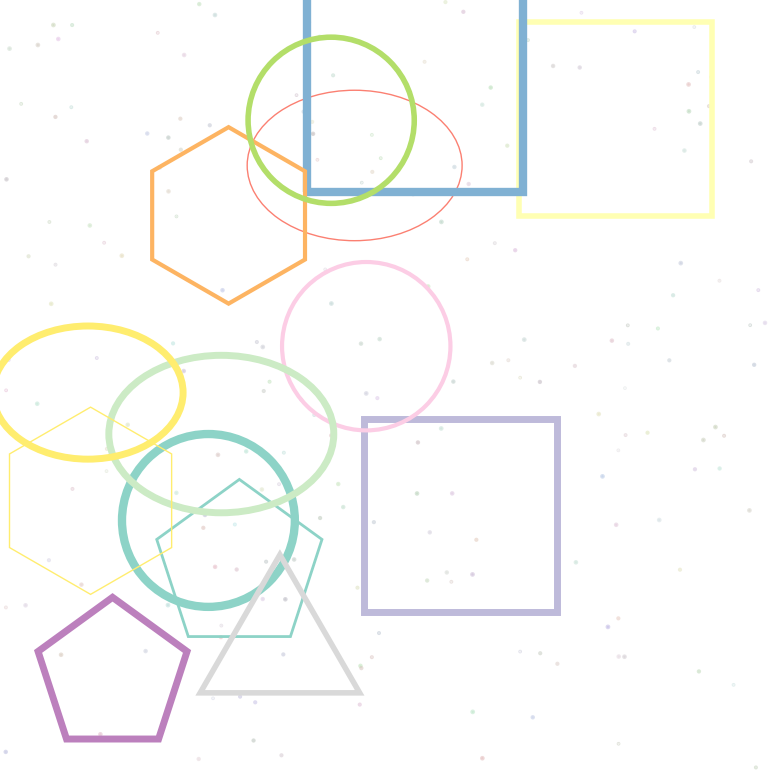[{"shape": "pentagon", "thickness": 1, "radius": 0.56, "center": [0.311, 0.265]}, {"shape": "circle", "thickness": 3, "radius": 0.56, "center": [0.271, 0.324]}, {"shape": "square", "thickness": 2, "radius": 0.63, "center": [0.8, 0.845]}, {"shape": "square", "thickness": 2.5, "radius": 0.63, "center": [0.598, 0.33]}, {"shape": "oval", "thickness": 0.5, "radius": 0.7, "center": [0.461, 0.785]}, {"shape": "square", "thickness": 3, "radius": 0.7, "center": [0.539, 0.891]}, {"shape": "hexagon", "thickness": 1.5, "radius": 0.57, "center": [0.297, 0.72]}, {"shape": "circle", "thickness": 2, "radius": 0.54, "center": [0.43, 0.844]}, {"shape": "circle", "thickness": 1.5, "radius": 0.55, "center": [0.476, 0.55]}, {"shape": "triangle", "thickness": 2, "radius": 0.6, "center": [0.364, 0.16]}, {"shape": "pentagon", "thickness": 2.5, "radius": 0.51, "center": [0.146, 0.123]}, {"shape": "oval", "thickness": 2.5, "radius": 0.73, "center": [0.287, 0.436]}, {"shape": "oval", "thickness": 2.5, "radius": 0.62, "center": [0.114, 0.49]}, {"shape": "hexagon", "thickness": 0.5, "radius": 0.61, "center": [0.118, 0.35]}]